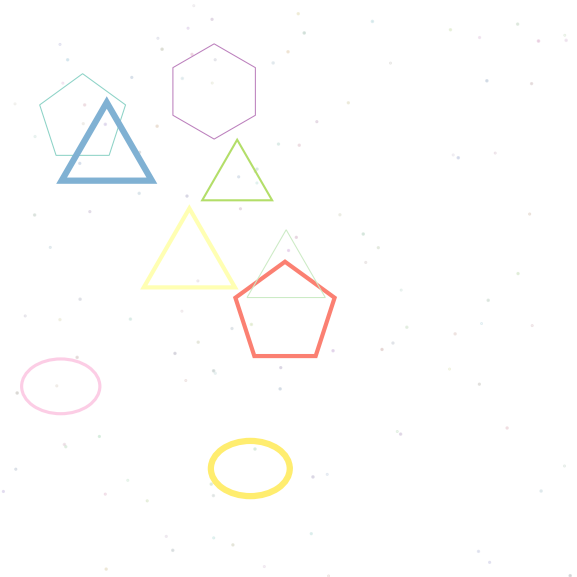[{"shape": "pentagon", "thickness": 0.5, "radius": 0.39, "center": [0.143, 0.793]}, {"shape": "triangle", "thickness": 2, "radius": 0.46, "center": [0.328, 0.547]}, {"shape": "pentagon", "thickness": 2, "radius": 0.45, "center": [0.494, 0.456]}, {"shape": "triangle", "thickness": 3, "radius": 0.45, "center": [0.185, 0.731]}, {"shape": "triangle", "thickness": 1, "radius": 0.35, "center": [0.411, 0.687]}, {"shape": "oval", "thickness": 1.5, "radius": 0.34, "center": [0.105, 0.33]}, {"shape": "hexagon", "thickness": 0.5, "radius": 0.41, "center": [0.371, 0.841]}, {"shape": "triangle", "thickness": 0.5, "radius": 0.39, "center": [0.496, 0.523]}, {"shape": "oval", "thickness": 3, "radius": 0.34, "center": [0.433, 0.188]}]